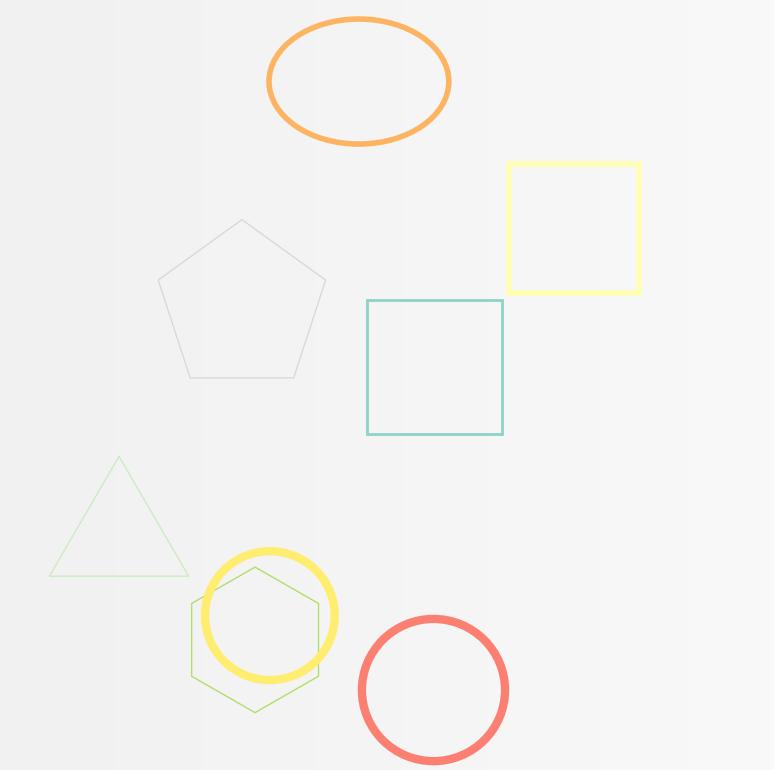[{"shape": "square", "thickness": 1, "radius": 0.44, "center": [0.561, 0.524]}, {"shape": "square", "thickness": 2, "radius": 0.42, "center": [0.741, 0.703]}, {"shape": "circle", "thickness": 3, "radius": 0.46, "center": [0.559, 0.104]}, {"shape": "oval", "thickness": 2, "radius": 0.58, "center": [0.463, 0.894]}, {"shape": "hexagon", "thickness": 0.5, "radius": 0.47, "center": [0.329, 0.169]}, {"shape": "pentagon", "thickness": 0.5, "radius": 0.57, "center": [0.312, 0.601]}, {"shape": "triangle", "thickness": 0.5, "radius": 0.52, "center": [0.154, 0.304]}, {"shape": "circle", "thickness": 3, "radius": 0.42, "center": [0.348, 0.2]}]